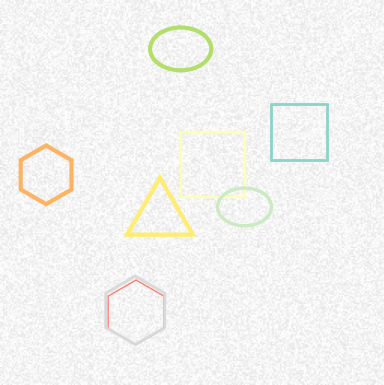[{"shape": "square", "thickness": 2, "radius": 0.36, "center": [0.775, 0.658]}, {"shape": "square", "thickness": 1.5, "radius": 0.42, "center": [0.554, 0.572]}, {"shape": "hexagon", "thickness": 1, "radius": 0.42, "center": [0.354, 0.189]}, {"shape": "hexagon", "thickness": 3, "radius": 0.38, "center": [0.12, 0.546]}, {"shape": "oval", "thickness": 3, "radius": 0.4, "center": [0.469, 0.873]}, {"shape": "hexagon", "thickness": 2, "radius": 0.44, "center": [0.351, 0.194]}, {"shape": "oval", "thickness": 2.5, "radius": 0.35, "center": [0.635, 0.462]}, {"shape": "triangle", "thickness": 3, "radius": 0.49, "center": [0.415, 0.44]}]